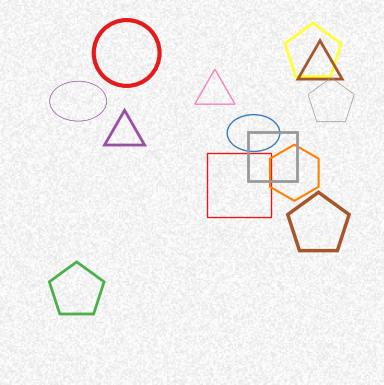[{"shape": "square", "thickness": 1, "radius": 0.42, "center": [0.621, 0.52]}, {"shape": "circle", "thickness": 3, "radius": 0.43, "center": [0.329, 0.862]}, {"shape": "oval", "thickness": 1, "radius": 0.34, "center": [0.658, 0.654]}, {"shape": "pentagon", "thickness": 2, "radius": 0.37, "center": [0.199, 0.245]}, {"shape": "triangle", "thickness": 2, "radius": 0.3, "center": [0.324, 0.653]}, {"shape": "oval", "thickness": 0.5, "radius": 0.37, "center": [0.203, 0.737]}, {"shape": "hexagon", "thickness": 1.5, "radius": 0.36, "center": [0.764, 0.551]}, {"shape": "pentagon", "thickness": 2, "radius": 0.38, "center": [0.813, 0.863]}, {"shape": "triangle", "thickness": 2, "radius": 0.33, "center": [0.831, 0.828]}, {"shape": "pentagon", "thickness": 2.5, "radius": 0.42, "center": [0.827, 0.417]}, {"shape": "triangle", "thickness": 1, "radius": 0.3, "center": [0.558, 0.76]}, {"shape": "square", "thickness": 2, "radius": 0.32, "center": [0.708, 0.594]}, {"shape": "pentagon", "thickness": 0.5, "radius": 0.32, "center": [0.86, 0.735]}]